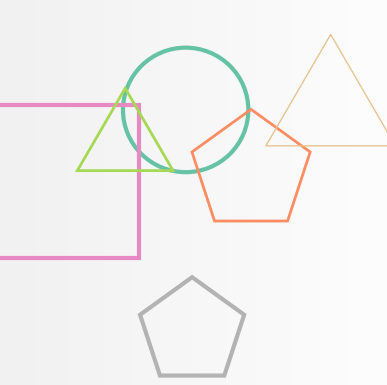[{"shape": "circle", "thickness": 3, "radius": 0.81, "center": [0.479, 0.715]}, {"shape": "pentagon", "thickness": 2, "radius": 0.8, "center": [0.648, 0.556]}, {"shape": "square", "thickness": 3, "radius": 0.99, "center": [0.159, 0.527]}, {"shape": "triangle", "thickness": 2, "radius": 0.71, "center": [0.323, 0.628]}, {"shape": "triangle", "thickness": 1, "radius": 0.96, "center": [0.853, 0.718]}, {"shape": "pentagon", "thickness": 3, "radius": 0.71, "center": [0.496, 0.139]}]